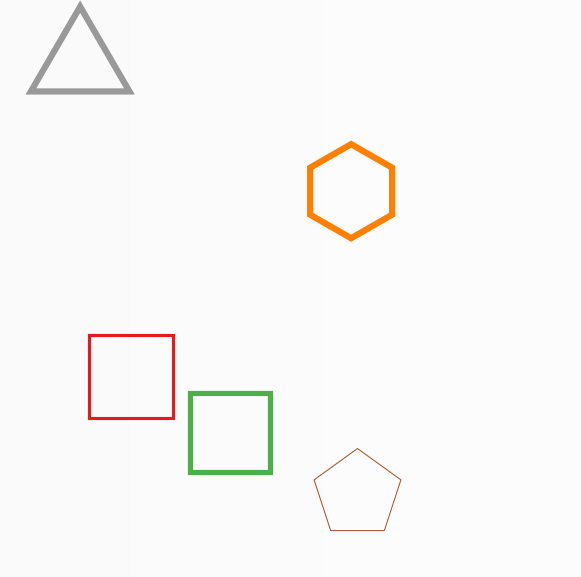[{"shape": "square", "thickness": 1.5, "radius": 0.36, "center": [0.225, 0.347]}, {"shape": "square", "thickness": 2.5, "radius": 0.34, "center": [0.396, 0.251]}, {"shape": "hexagon", "thickness": 3, "radius": 0.41, "center": [0.604, 0.668]}, {"shape": "pentagon", "thickness": 0.5, "radius": 0.39, "center": [0.615, 0.144]}, {"shape": "triangle", "thickness": 3, "radius": 0.49, "center": [0.138, 0.89]}]